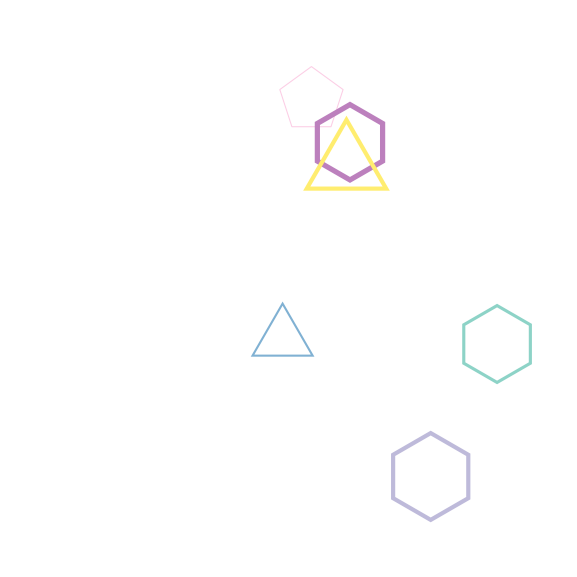[{"shape": "hexagon", "thickness": 1.5, "radius": 0.33, "center": [0.861, 0.403]}, {"shape": "hexagon", "thickness": 2, "radius": 0.38, "center": [0.746, 0.174]}, {"shape": "triangle", "thickness": 1, "radius": 0.3, "center": [0.489, 0.413]}, {"shape": "pentagon", "thickness": 0.5, "radius": 0.29, "center": [0.539, 0.826]}, {"shape": "hexagon", "thickness": 2.5, "radius": 0.33, "center": [0.606, 0.753]}, {"shape": "triangle", "thickness": 2, "radius": 0.4, "center": [0.6, 0.712]}]